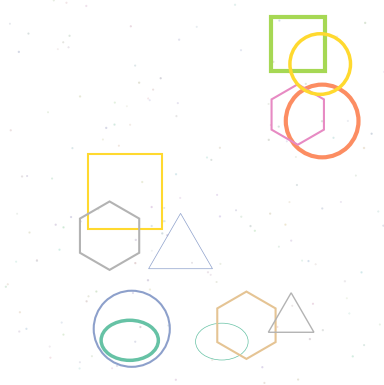[{"shape": "oval", "thickness": 2.5, "radius": 0.37, "center": [0.337, 0.116]}, {"shape": "oval", "thickness": 0.5, "radius": 0.34, "center": [0.576, 0.113]}, {"shape": "circle", "thickness": 3, "radius": 0.47, "center": [0.837, 0.686]}, {"shape": "circle", "thickness": 1.5, "radius": 0.49, "center": [0.342, 0.146]}, {"shape": "triangle", "thickness": 0.5, "radius": 0.48, "center": [0.469, 0.35]}, {"shape": "hexagon", "thickness": 1.5, "radius": 0.39, "center": [0.773, 0.703]}, {"shape": "square", "thickness": 3, "radius": 0.35, "center": [0.775, 0.887]}, {"shape": "circle", "thickness": 2.5, "radius": 0.39, "center": [0.832, 0.834]}, {"shape": "square", "thickness": 1.5, "radius": 0.49, "center": [0.324, 0.502]}, {"shape": "hexagon", "thickness": 1.5, "radius": 0.44, "center": [0.64, 0.155]}, {"shape": "triangle", "thickness": 1, "radius": 0.34, "center": [0.756, 0.171]}, {"shape": "hexagon", "thickness": 1.5, "radius": 0.44, "center": [0.285, 0.388]}]